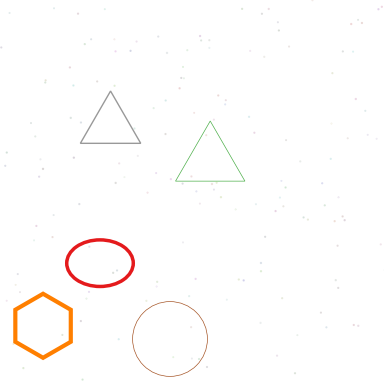[{"shape": "oval", "thickness": 2.5, "radius": 0.43, "center": [0.26, 0.316]}, {"shape": "triangle", "thickness": 0.5, "radius": 0.52, "center": [0.546, 0.582]}, {"shape": "hexagon", "thickness": 3, "radius": 0.42, "center": [0.112, 0.154]}, {"shape": "circle", "thickness": 0.5, "radius": 0.49, "center": [0.442, 0.12]}, {"shape": "triangle", "thickness": 1, "radius": 0.45, "center": [0.287, 0.673]}]